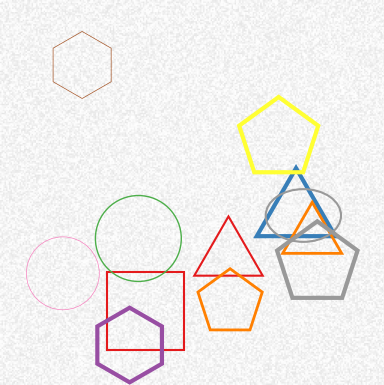[{"shape": "square", "thickness": 1.5, "radius": 0.5, "center": [0.377, 0.192]}, {"shape": "triangle", "thickness": 1.5, "radius": 0.51, "center": [0.593, 0.335]}, {"shape": "triangle", "thickness": 3, "radius": 0.59, "center": [0.769, 0.445]}, {"shape": "circle", "thickness": 1, "radius": 0.56, "center": [0.359, 0.381]}, {"shape": "hexagon", "thickness": 3, "radius": 0.48, "center": [0.337, 0.104]}, {"shape": "pentagon", "thickness": 2, "radius": 0.44, "center": [0.598, 0.214]}, {"shape": "triangle", "thickness": 2, "radius": 0.44, "center": [0.811, 0.386]}, {"shape": "pentagon", "thickness": 3, "radius": 0.54, "center": [0.724, 0.64]}, {"shape": "hexagon", "thickness": 0.5, "radius": 0.44, "center": [0.213, 0.831]}, {"shape": "circle", "thickness": 0.5, "radius": 0.47, "center": [0.163, 0.29]}, {"shape": "pentagon", "thickness": 3, "radius": 0.55, "center": [0.824, 0.315]}, {"shape": "oval", "thickness": 1.5, "radius": 0.49, "center": [0.788, 0.44]}]